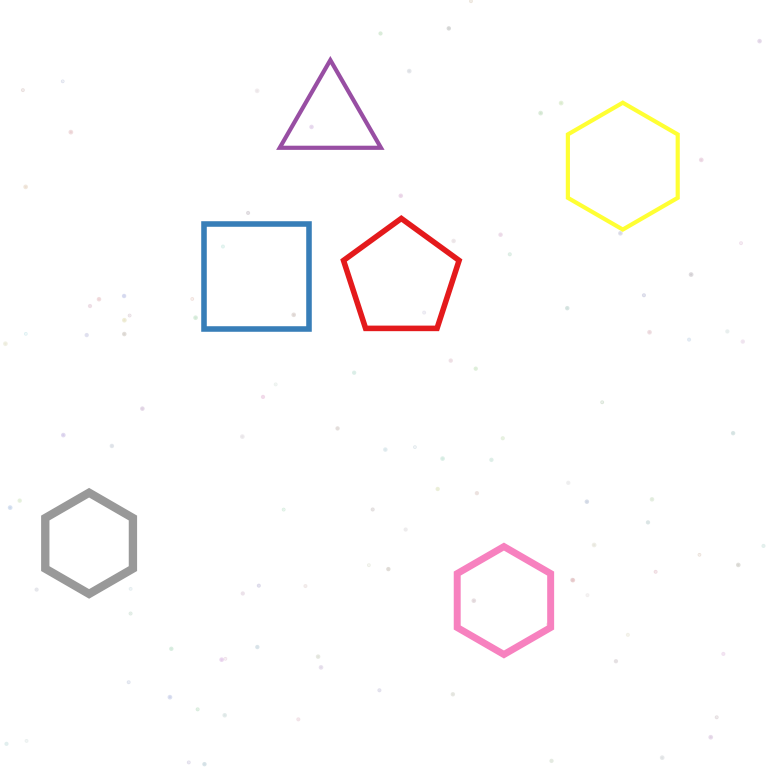[{"shape": "pentagon", "thickness": 2, "radius": 0.39, "center": [0.521, 0.637]}, {"shape": "square", "thickness": 2, "radius": 0.34, "center": [0.334, 0.641]}, {"shape": "triangle", "thickness": 1.5, "radius": 0.38, "center": [0.429, 0.846]}, {"shape": "hexagon", "thickness": 1.5, "radius": 0.41, "center": [0.809, 0.784]}, {"shape": "hexagon", "thickness": 2.5, "radius": 0.35, "center": [0.654, 0.22]}, {"shape": "hexagon", "thickness": 3, "radius": 0.33, "center": [0.116, 0.294]}]